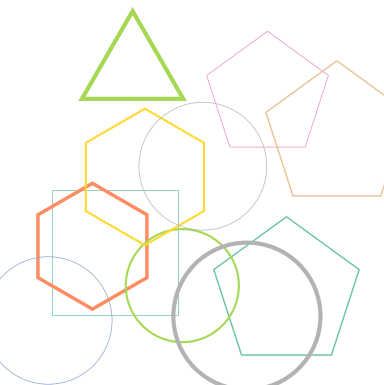[{"shape": "square", "thickness": 0.5, "radius": 0.81, "center": [0.299, 0.344]}, {"shape": "pentagon", "thickness": 1, "radius": 0.99, "center": [0.744, 0.238]}, {"shape": "hexagon", "thickness": 2.5, "radius": 0.82, "center": [0.24, 0.361]}, {"shape": "circle", "thickness": 0.5, "radius": 0.83, "center": [0.125, 0.168]}, {"shape": "pentagon", "thickness": 0.5, "radius": 0.83, "center": [0.695, 0.752]}, {"shape": "circle", "thickness": 1.5, "radius": 0.73, "center": [0.474, 0.258]}, {"shape": "triangle", "thickness": 3, "radius": 0.76, "center": [0.344, 0.819]}, {"shape": "hexagon", "thickness": 1.5, "radius": 0.89, "center": [0.376, 0.54]}, {"shape": "pentagon", "thickness": 1, "radius": 0.97, "center": [0.875, 0.648]}, {"shape": "circle", "thickness": 3, "radius": 0.96, "center": [0.641, 0.179]}, {"shape": "circle", "thickness": 0.5, "radius": 0.83, "center": [0.527, 0.568]}]